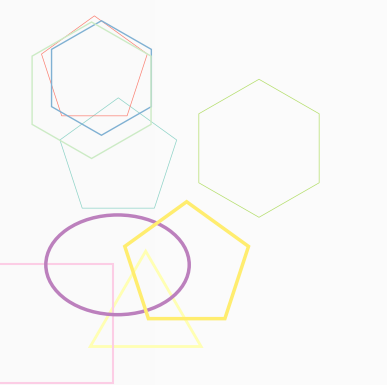[{"shape": "pentagon", "thickness": 0.5, "radius": 0.79, "center": [0.305, 0.587]}, {"shape": "triangle", "thickness": 2, "radius": 0.83, "center": [0.376, 0.183]}, {"shape": "pentagon", "thickness": 0.5, "radius": 0.72, "center": [0.244, 0.815]}, {"shape": "hexagon", "thickness": 1, "radius": 0.74, "center": [0.262, 0.797]}, {"shape": "hexagon", "thickness": 0.5, "radius": 0.9, "center": [0.668, 0.615]}, {"shape": "square", "thickness": 1.5, "radius": 0.77, "center": [0.137, 0.16]}, {"shape": "oval", "thickness": 2.5, "radius": 0.93, "center": [0.303, 0.312]}, {"shape": "hexagon", "thickness": 1, "radius": 0.89, "center": [0.236, 0.766]}, {"shape": "pentagon", "thickness": 2.5, "radius": 0.84, "center": [0.482, 0.308]}]